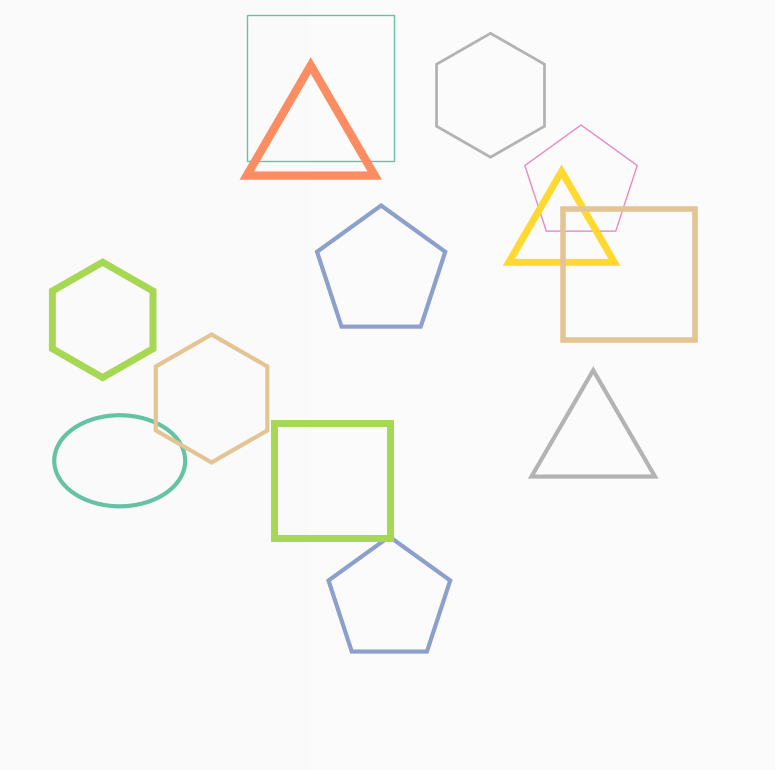[{"shape": "oval", "thickness": 1.5, "radius": 0.42, "center": [0.154, 0.402]}, {"shape": "square", "thickness": 0.5, "radius": 0.47, "center": [0.413, 0.885]}, {"shape": "triangle", "thickness": 3, "radius": 0.48, "center": [0.401, 0.82]}, {"shape": "pentagon", "thickness": 1.5, "radius": 0.43, "center": [0.492, 0.646]}, {"shape": "pentagon", "thickness": 1.5, "radius": 0.41, "center": [0.502, 0.221]}, {"shape": "pentagon", "thickness": 0.5, "radius": 0.38, "center": [0.75, 0.761]}, {"shape": "hexagon", "thickness": 2.5, "radius": 0.37, "center": [0.132, 0.585]}, {"shape": "square", "thickness": 2.5, "radius": 0.37, "center": [0.428, 0.376]}, {"shape": "triangle", "thickness": 2.5, "radius": 0.39, "center": [0.725, 0.699]}, {"shape": "square", "thickness": 2, "radius": 0.43, "center": [0.812, 0.643]}, {"shape": "hexagon", "thickness": 1.5, "radius": 0.42, "center": [0.273, 0.483]}, {"shape": "hexagon", "thickness": 1, "radius": 0.4, "center": [0.633, 0.876]}, {"shape": "triangle", "thickness": 1.5, "radius": 0.46, "center": [0.765, 0.427]}]